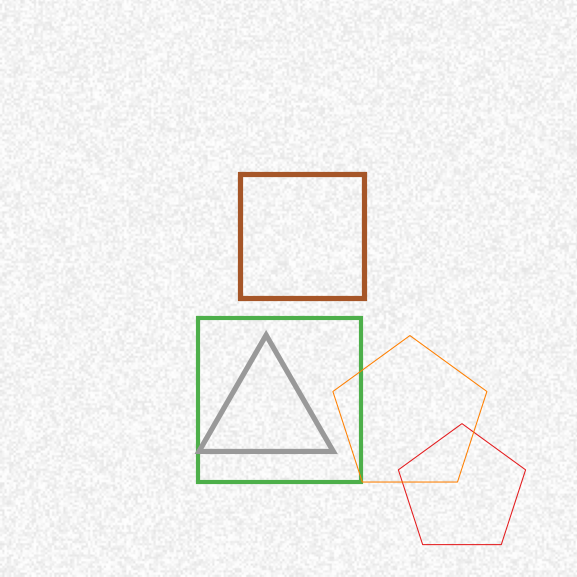[{"shape": "pentagon", "thickness": 0.5, "radius": 0.58, "center": [0.8, 0.15]}, {"shape": "square", "thickness": 2, "radius": 0.71, "center": [0.484, 0.307]}, {"shape": "pentagon", "thickness": 0.5, "radius": 0.7, "center": [0.71, 0.278]}, {"shape": "square", "thickness": 2.5, "radius": 0.54, "center": [0.524, 0.59]}, {"shape": "triangle", "thickness": 2.5, "radius": 0.67, "center": [0.461, 0.285]}]